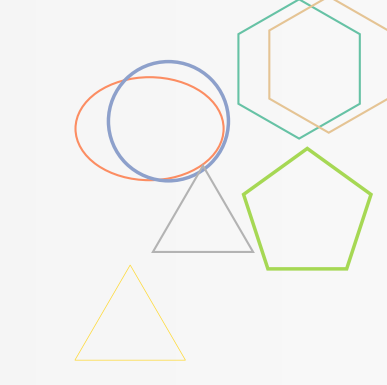[{"shape": "hexagon", "thickness": 1.5, "radius": 0.9, "center": [0.772, 0.821]}, {"shape": "oval", "thickness": 1.5, "radius": 0.96, "center": [0.386, 0.666]}, {"shape": "circle", "thickness": 2.5, "radius": 0.77, "center": [0.435, 0.685]}, {"shape": "pentagon", "thickness": 2.5, "radius": 0.86, "center": [0.793, 0.441]}, {"shape": "triangle", "thickness": 0.5, "radius": 0.82, "center": [0.336, 0.147]}, {"shape": "hexagon", "thickness": 1.5, "radius": 0.89, "center": [0.848, 0.832]}, {"shape": "triangle", "thickness": 1.5, "radius": 0.75, "center": [0.524, 0.42]}]